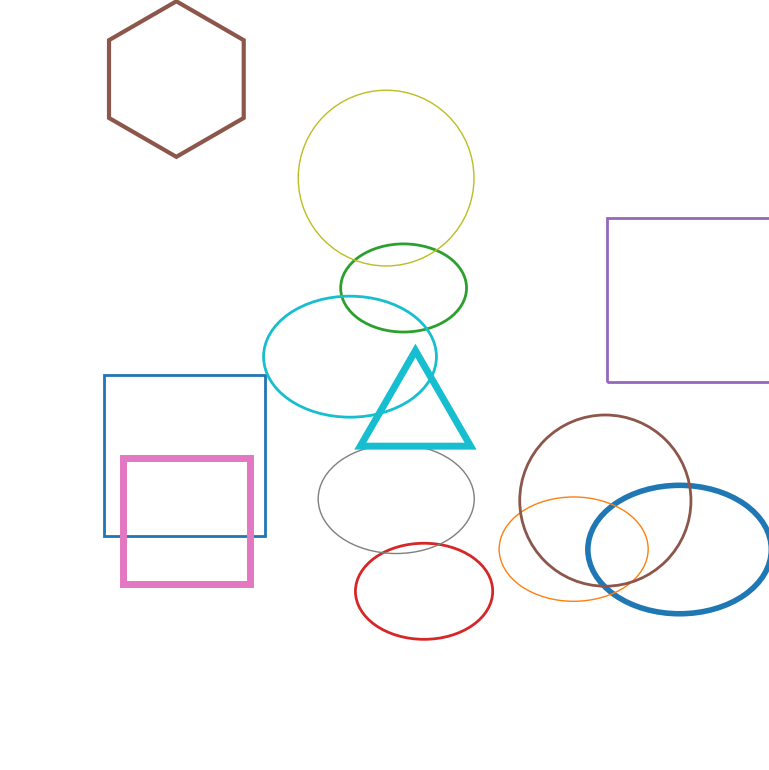[{"shape": "square", "thickness": 1, "radius": 0.52, "center": [0.239, 0.409]}, {"shape": "oval", "thickness": 2, "radius": 0.6, "center": [0.883, 0.286]}, {"shape": "oval", "thickness": 0.5, "radius": 0.48, "center": [0.745, 0.287]}, {"shape": "oval", "thickness": 1, "radius": 0.41, "center": [0.524, 0.626]}, {"shape": "oval", "thickness": 1, "radius": 0.45, "center": [0.551, 0.232]}, {"shape": "square", "thickness": 1, "radius": 0.53, "center": [0.894, 0.611]}, {"shape": "hexagon", "thickness": 1.5, "radius": 0.51, "center": [0.229, 0.897]}, {"shape": "circle", "thickness": 1, "radius": 0.56, "center": [0.786, 0.35]}, {"shape": "square", "thickness": 2.5, "radius": 0.41, "center": [0.242, 0.323]}, {"shape": "oval", "thickness": 0.5, "radius": 0.51, "center": [0.515, 0.352]}, {"shape": "circle", "thickness": 0.5, "radius": 0.57, "center": [0.501, 0.769]}, {"shape": "oval", "thickness": 1, "radius": 0.56, "center": [0.455, 0.537]}, {"shape": "triangle", "thickness": 2.5, "radius": 0.41, "center": [0.54, 0.462]}]